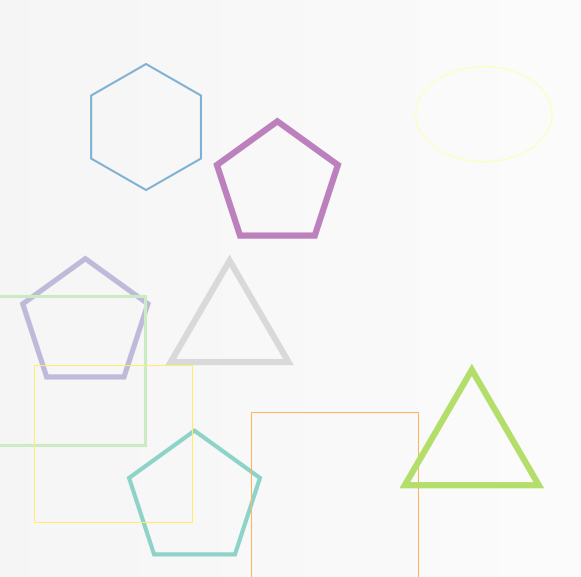[{"shape": "pentagon", "thickness": 2, "radius": 0.59, "center": [0.335, 0.135]}, {"shape": "oval", "thickness": 0.5, "radius": 0.59, "center": [0.833, 0.802]}, {"shape": "pentagon", "thickness": 2.5, "radius": 0.57, "center": [0.147, 0.438]}, {"shape": "hexagon", "thickness": 1, "radius": 0.55, "center": [0.251, 0.779]}, {"shape": "square", "thickness": 0.5, "radius": 0.72, "center": [0.575, 0.141]}, {"shape": "triangle", "thickness": 3, "radius": 0.67, "center": [0.812, 0.226]}, {"shape": "triangle", "thickness": 3, "radius": 0.59, "center": [0.395, 0.431]}, {"shape": "pentagon", "thickness": 3, "radius": 0.55, "center": [0.477, 0.68]}, {"shape": "square", "thickness": 1.5, "radius": 0.64, "center": [0.12, 0.357]}, {"shape": "square", "thickness": 0.5, "radius": 0.68, "center": [0.194, 0.231]}]